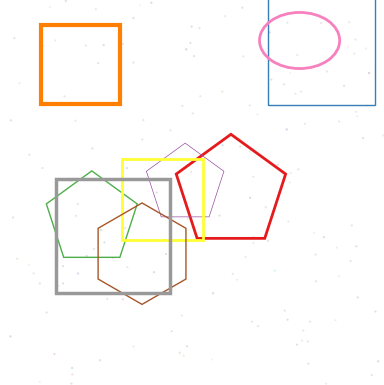[{"shape": "pentagon", "thickness": 2, "radius": 0.75, "center": [0.6, 0.502]}, {"shape": "square", "thickness": 1, "radius": 0.69, "center": [0.835, 0.867]}, {"shape": "pentagon", "thickness": 1, "radius": 0.62, "center": [0.238, 0.432]}, {"shape": "pentagon", "thickness": 0.5, "radius": 0.53, "center": [0.481, 0.522]}, {"shape": "square", "thickness": 3, "radius": 0.51, "center": [0.208, 0.832]}, {"shape": "square", "thickness": 2, "radius": 0.53, "center": [0.422, 0.482]}, {"shape": "hexagon", "thickness": 1, "radius": 0.66, "center": [0.369, 0.341]}, {"shape": "oval", "thickness": 2, "radius": 0.52, "center": [0.778, 0.895]}, {"shape": "square", "thickness": 2.5, "radius": 0.74, "center": [0.293, 0.388]}]